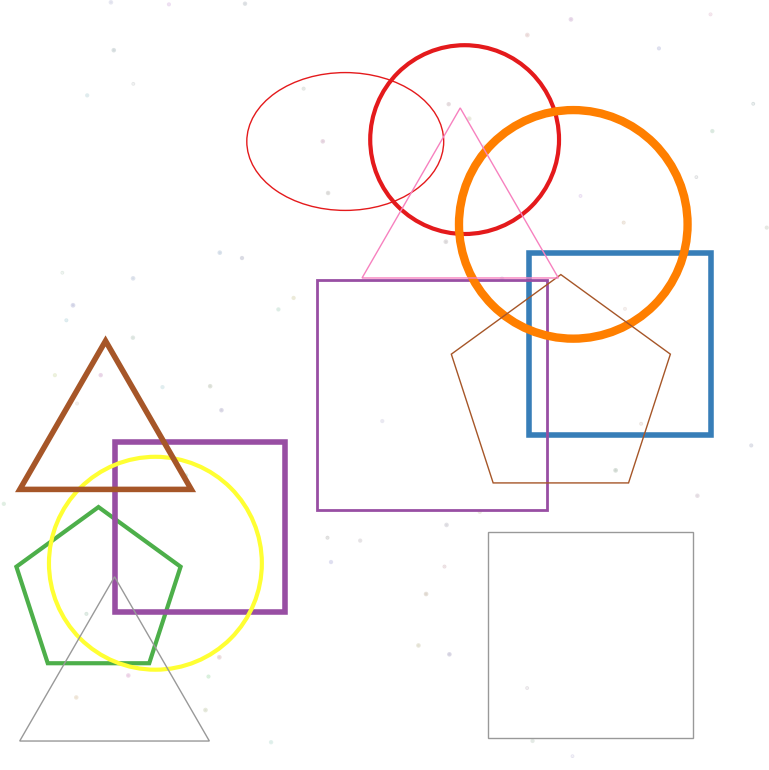[{"shape": "circle", "thickness": 1.5, "radius": 0.61, "center": [0.603, 0.819]}, {"shape": "oval", "thickness": 0.5, "radius": 0.64, "center": [0.448, 0.816]}, {"shape": "square", "thickness": 2, "radius": 0.59, "center": [0.805, 0.553]}, {"shape": "pentagon", "thickness": 1.5, "radius": 0.56, "center": [0.128, 0.229]}, {"shape": "square", "thickness": 2, "radius": 0.55, "center": [0.259, 0.316]}, {"shape": "square", "thickness": 1, "radius": 0.75, "center": [0.561, 0.487]}, {"shape": "circle", "thickness": 3, "radius": 0.74, "center": [0.745, 0.709]}, {"shape": "circle", "thickness": 1.5, "radius": 0.69, "center": [0.202, 0.269]}, {"shape": "triangle", "thickness": 2, "radius": 0.64, "center": [0.137, 0.429]}, {"shape": "pentagon", "thickness": 0.5, "radius": 0.75, "center": [0.728, 0.494]}, {"shape": "triangle", "thickness": 0.5, "radius": 0.74, "center": [0.598, 0.713]}, {"shape": "triangle", "thickness": 0.5, "radius": 0.71, "center": [0.149, 0.109]}, {"shape": "square", "thickness": 0.5, "radius": 0.67, "center": [0.767, 0.175]}]